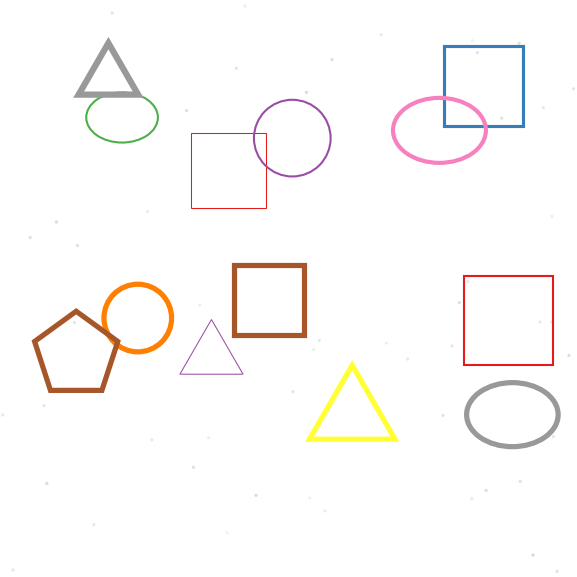[{"shape": "square", "thickness": 0.5, "radius": 0.32, "center": [0.395, 0.704]}, {"shape": "square", "thickness": 1, "radius": 0.39, "center": [0.881, 0.444]}, {"shape": "square", "thickness": 1.5, "radius": 0.34, "center": [0.837, 0.85]}, {"shape": "oval", "thickness": 1, "radius": 0.31, "center": [0.211, 0.796]}, {"shape": "circle", "thickness": 1, "radius": 0.33, "center": [0.506, 0.76]}, {"shape": "triangle", "thickness": 0.5, "radius": 0.32, "center": [0.366, 0.383]}, {"shape": "circle", "thickness": 2.5, "radius": 0.29, "center": [0.239, 0.448]}, {"shape": "triangle", "thickness": 2.5, "radius": 0.43, "center": [0.61, 0.281]}, {"shape": "pentagon", "thickness": 2.5, "radius": 0.38, "center": [0.132, 0.384]}, {"shape": "square", "thickness": 2.5, "radius": 0.3, "center": [0.465, 0.479]}, {"shape": "oval", "thickness": 2, "radius": 0.4, "center": [0.761, 0.773]}, {"shape": "oval", "thickness": 2.5, "radius": 0.4, "center": [0.887, 0.281]}, {"shape": "triangle", "thickness": 3, "radius": 0.3, "center": [0.188, 0.865]}]